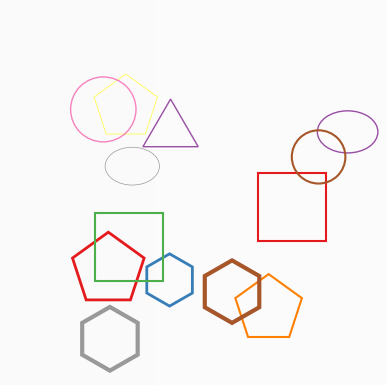[{"shape": "square", "thickness": 1.5, "radius": 0.44, "center": [0.753, 0.462]}, {"shape": "pentagon", "thickness": 2, "radius": 0.49, "center": [0.28, 0.3]}, {"shape": "hexagon", "thickness": 2, "radius": 0.34, "center": [0.438, 0.273]}, {"shape": "square", "thickness": 1.5, "radius": 0.44, "center": [0.332, 0.358]}, {"shape": "oval", "thickness": 1, "radius": 0.39, "center": [0.897, 0.657]}, {"shape": "triangle", "thickness": 1, "radius": 0.41, "center": [0.44, 0.66]}, {"shape": "pentagon", "thickness": 1.5, "radius": 0.45, "center": [0.693, 0.198]}, {"shape": "pentagon", "thickness": 0.5, "radius": 0.43, "center": [0.325, 0.721]}, {"shape": "circle", "thickness": 1.5, "radius": 0.35, "center": [0.822, 0.592]}, {"shape": "hexagon", "thickness": 3, "radius": 0.41, "center": [0.599, 0.242]}, {"shape": "circle", "thickness": 1, "radius": 0.42, "center": [0.267, 0.716]}, {"shape": "oval", "thickness": 0.5, "radius": 0.35, "center": [0.341, 0.568]}, {"shape": "hexagon", "thickness": 3, "radius": 0.41, "center": [0.284, 0.12]}]